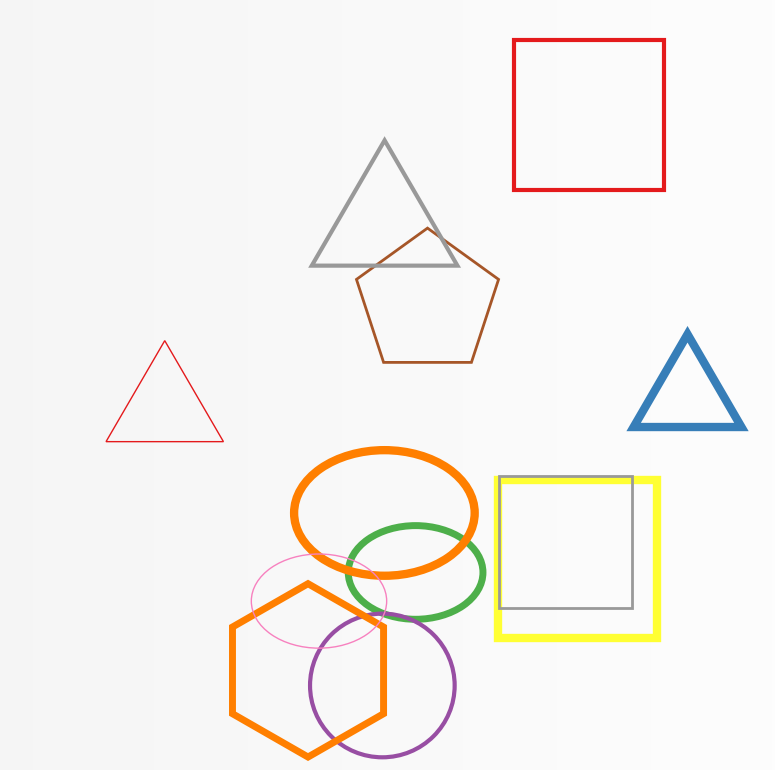[{"shape": "triangle", "thickness": 0.5, "radius": 0.44, "center": [0.213, 0.47]}, {"shape": "square", "thickness": 1.5, "radius": 0.49, "center": [0.76, 0.851]}, {"shape": "triangle", "thickness": 3, "radius": 0.4, "center": [0.887, 0.486]}, {"shape": "oval", "thickness": 2.5, "radius": 0.43, "center": [0.536, 0.257]}, {"shape": "circle", "thickness": 1.5, "radius": 0.47, "center": [0.493, 0.11]}, {"shape": "hexagon", "thickness": 2.5, "radius": 0.56, "center": [0.397, 0.129]}, {"shape": "oval", "thickness": 3, "radius": 0.58, "center": [0.496, 0.334]}, {"shape": "square", "thickness": 3, "radius": 0.51, "center": [0.745, 0.274]}, {"shape": "pentagon", "thickness": 1, "radius": 0.48, "center": [0.552, 0.607]}, {"shape": "oval", "thickness": 0.5, "radius": 0.44, "center": [0.412, 0.219]}, {"shape": "triangle", "thickness": 1.5, "radius": 0.54, "center": [0.496, 0.709]}, {"shape": "square", "thickness": 1, "radius": 0.43, "center": [0.73, 0.296]}]